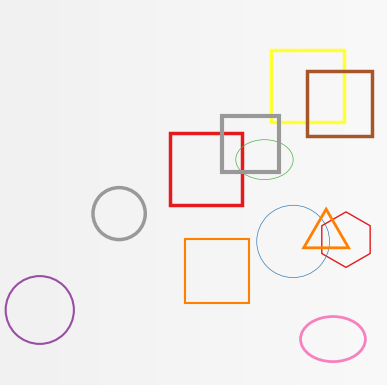[{"shape": "square", "thickness": 2.5, "radius": 0.47, "center": [0.531, 0.56]}, {"shape": "hexagon", "thickness": 1, "radius": 0.36, "center": [0.893, 0.378]}, {"shape": "circle", "thickness": 0.5, "radius": 0.47, "center": [0.756, 0.373]}, {"shape": "oval", "thickness": 0.5, "radius": 0.37, "center": [0.683, 0.585]}, {"shape": "circle", "thickness": 1.5, "radius": 0.44, "center": [0.103, 0.195]}, {"shape": "triangle", "thickness": 2, "radius": 0.33, "center": [0.842, 0.39]}, {"shape": "square", "thickness": 1.5, "radius": 0.41, "center": [0.561, 0.296]}, {"shape": "square", "thickness": 2.5, "radius": 0.47, "center": [0.793, 0.778]}, {"shape": "square", "thickness": 2.5, "radius": 0.42, "center": [0.877, 0.732]}, {"shape": "oval", "thickness": 2, "radius": 0.42, "center": [0.859, 0.119]}, {"shape": "square", "thickness": 3, "radius": 0.37, "center": [0.646, 0.627]}, {"shape": "circle", "thickness": 2.5, "radius": 0.34, "center": [0.307, 0.445]}]